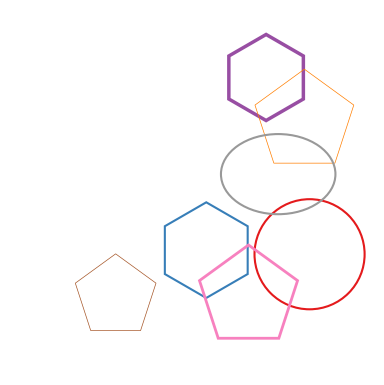[{"shape": "circle", "thickness": 1.5, "radius": 0.71, "center": [0.804, 0.34]}, {"shape": "hexagon", "thickness": 1.5, "radius": 0.62, "center": [0.536, 0.35]}, {"shape": "hexagon", "thickness": 2.5, "radius": 0.56, "center": [0.691, 0.799]}, {"shape": "pentagon", "thickness": 0.5, "radius": 0.67, "center": [0.791, 0.685]}, {"shape": "pentagon", "thickness": 0.5, "radius": 0.55, "center": [0.3, 0.23]}, {"shape": "pentagon", "thickness": 2, "radius": 0.67, "center": [0.646, 0.23]}, {"shape": "oval", "thickness": 1.5, "radius": 0.74, "center": [0.723, 0.548]}]